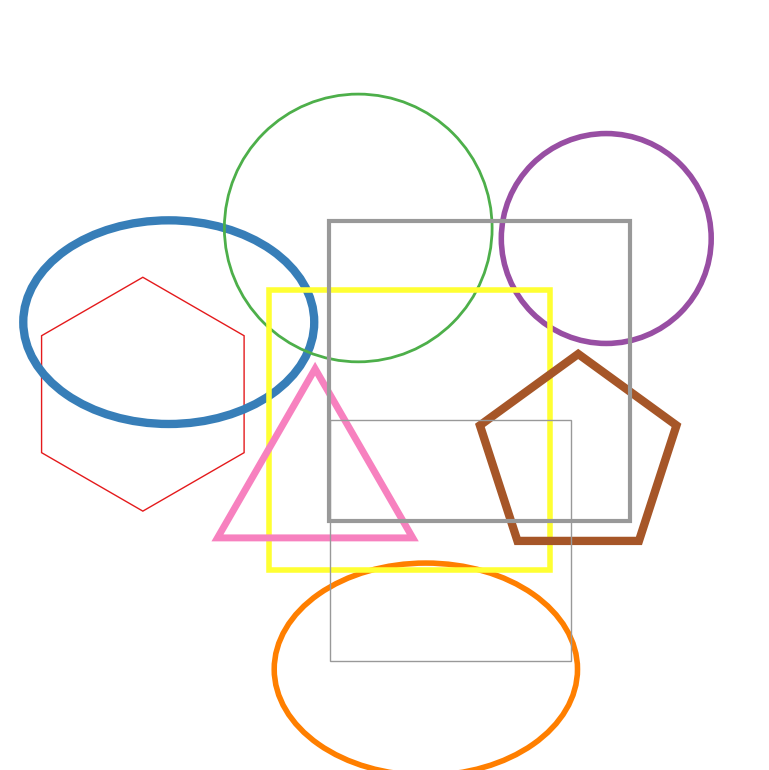[{"shape": "hexagon", "thickness": 0.5, "radius": 0.76, "center": [0.186, 0.488]}, {"shape": "oval", "thickness": 3, "radius": 0.94, "center": [0.219, 0.582]}, {"shape": "circle", "thickness": 1, "radius": 0.87, "center": [0.465, 0.704]}, {"shape": "circle", "thickness": 2, "radius": 0.68, "center": [0.787, 0.69]}, {"shape": "oval", "thickness": 2, "radius": 0.98, "center": [0.553, 0.131]}, {"shape": "square", "thickness": 2, "radius": 0.91, "center": [0.532, 0.441]}, {"shape": "pentagon", "thickness": 3, "radius": 0.67, "center": [0.751, 0.406]}, {"shape": "triangle", "thickness": 2.5, "radius": 0.73, "center": [0.409, 0.375]}, {"shape": "square", "thickness": 0.5, "radius": 0.78, "center": [0.585, 0.298]}, {"shape": "square", "thickness": 1.5, "radius": 0.98, "center": [0.623, 0.518]}]